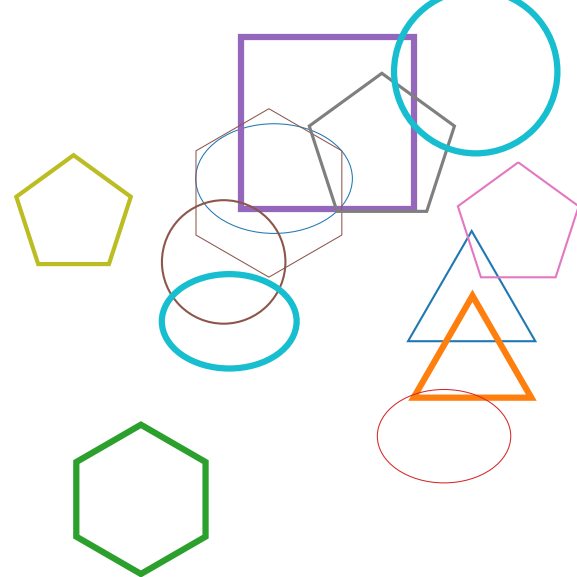[{"shape": "oval", "thickness": 0.5, "radius": 0.68, "center": [0.475, 0.69]}, {"shape": "triangle", "thickness": 1, "radius": 0.64, "center": [0.817, 0.472]}, {"shape": "triangle", "thickness": 3, "radius": 0.59, "center": [0.818, 0.369]}, {"shape": "hexagon", "thickness": 3, "radius": 0.65, "center": [0.244, 0.134]}, {"shape": "oval", "thickness": 0.5, "radius": 0.58, "center": [0.769, 0.244]}, {"shape": "square", "thickness": 3, "radius": 0.75, "center": [0.567, 0.786]}, {"shape": "circle", "thickness": 1, "radius": 0.53, "center": [0.387, 0.546]}, {"shape": "hexagon", "thickness": 0.5, "radius": 0.73, "center": [0.466, 0.665]}, {"shape": "pentagon", "thickness": 1, "radius": 0.55, "center": [0.897, 0.608]}, {"shape": "pentagon", "thickness": 1.5, "radius": 0.66, "center": [0.661, 0.74]}, {"shape": "pentagon", "thickness": 2, "radius": 0.52, "center": [0.127, 0.626]}, {"shape": "oval", "thickness": 3, "radius": 0.58, "center": [0.397, 0.443]}, {"shape": "circle", "thickness": 3, "radius": 0.71, "center": [0.824, 0.875]}]